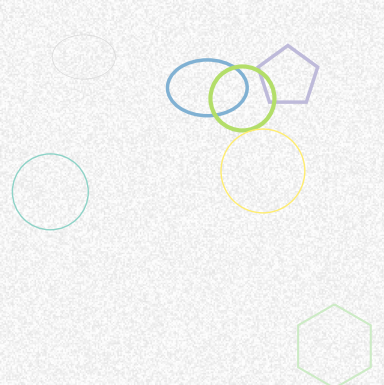[{"shape": "circle", "thickness": 1, "radius": 0.49, "center": [0.131, 0.502]}, {"shape": "pentagon", "thickness": 2.5, "radius": 0.41, "center": [0.748, 0.801]}, {"shape": "oval", "thickness": 2.5, "radius": 0.52, "center": [0.539, 0.772]}, {"shape": "circle", "thickness": 3, "radius": 0.42, "center": [0.63, 0.744]}, {"shape": "oval", "thickness": 0.5, "radius": 0.41, "center": [0.218, 0.852]}, {"shape": "hexagon", "thickness": 1.5, "radius": 0.54, "center": [0.869, 0.101]}, {"shape": "circle", "thickness": 1, "radius": 0.54, "center": [0.683, 0.556]}]